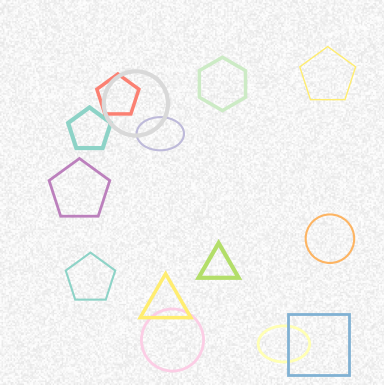[{"shape": "pentagon", "thickness": 3, "radius": 0.29, "center": [0.232, 0.663]}, {"shape": "pentagon", "thickness": 1.5, "radius": 0.34, "center": [0.235, 0.276]}, {"shape": "oval", "thickness": 2, "radius": 0.33, "center": [0.737, 0.107]}, {"shape": "oval", "thickness": 1.5, "radius": 0.31, "center": [0.416, 0.653]}, {"shape": "pentagon", "thickness": 2.5, "radius": 0.29, "center": [0.306, 0.75]}, {"shape": "square", "thickness": 2, "radius": 0.4, "center": [0.826, 0.104]}, {"shape": "circle", "thickness": 1.5, "radius": 0.32, "center": [0.857, 0.38]}, {"shape": "triangle", "thickness": 3, "radius": 0.3, "center": [0.568, 0.309]}, {"shape": "circle", "thickness": 2, "radius": 0.4, "center": [0.448, 0.117]}, {"shape": "circle", "thickness": 3, "radius": 0.42, "center": [0.353, 0.731]}, {"shape": "pentagon", "thickness": 2, "radius": 0.41, "center": [0.206, 0.505]}, {"shape": "hexagon", "thickness": 2.5, "radius": 0.35, "center": [0.578, 0.782]}, {"shape": "pentagon", "thickness": 1, "radius": 0.38, "center": [0.851, 0.803]}, {"shape": "triangle", "thickness": 2.5, "radius": 0.38, "center": [0.43, 0.213]}]